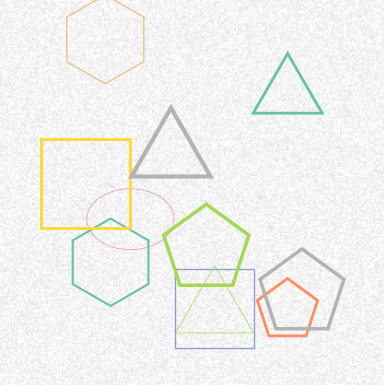[{"shape": "triangle", "thickness": 2, "radius": 0.52, "center": [0.747, 0.758]}, {"shape": "hexagon", "thickness": 1.5, "radius": 0.57, "center": [0.287, 0.319]}, {"shape": "pentagon", "thickness": 2, "radius": 0.41, "center": [0.747, 0.194]}, {"shape": "square", "thickness": 1, "radius": 0.51, "center": [0.557, 0.2]}, {"shape": "oval", "thickness": 0.5, "radius": 0.57, "center": [0.339, 0.431]}, {"shape": "pentagon", "thickness": 2.5, "radius": 0.58, "center": [0.536, 0.353]}, {"shape": "triangle", "thickness": 0.5, "radius": 0.58, "center": [0.557, 0.194]}, {"shape": "square", "thickness": 2, "radius": 0.58, "center": [0.221, 0.523]}, {"shape": "hexagon", "thickness": 1, "radius": 0.58, "center": [0.273, 0.898]}, {"shape": "pentagon", "thickness": 2.5, "radius": 0.57, "center": [0.784, 0.239]}, {"shape": "triangle", "thickness": 3, "radius": 0.59, "center": [0.444, 0.601]}]